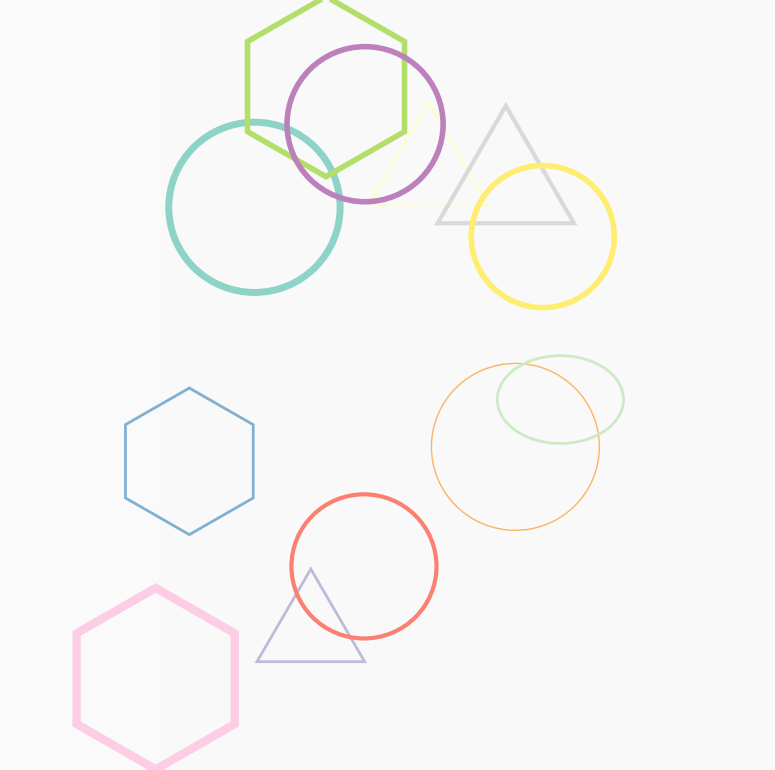[{"shape": "circle", "thickness": 2.5, "radius": 0.55, "center": [0.328, 0.731]}, {"shape": "triangle", "thickness": 0.5, "radius": 0.44, "center": [0.553, 0.778]}, {"shape": "triangle", "thickness": 1, "radius": 0.4, "center": [0.401, 0.181]}, {"shape": "circle", "thickness": 1.5, "radius": 0.47, "center": [0.47, 0.264]}, {"shape": "hexagon", "thickness": 1, "radius": 0.48, "center": [0.244, 0.401]}, {"shape": "circle", "thickness": 0.5, "radius": 0.54, "center": [0.665, 0.42]}, {"shape": "hexagon", "thickness": 2, "radius": 0.58, "center": [0.421, 0.888]}, {"shape": "hexagon", "thickness": 3, "radius": 0.59, "center": [0.201, 0.119]}, {"shape": "triangle", "thickness": 1.5, "radius": 0.51, "center": [0.653, 0.761]}, {"shape": "circle", "thickness": 2, "radius": 0.5, "center": [0.471, 0.839]}, {"shape": "oval", "thickness": 1, "radius": 0.41, "center": [0.723, 0.481]}, {"shape": "circle", "thickness": 2, "radius": 0.46, "center": [0.7, 0.693]}]